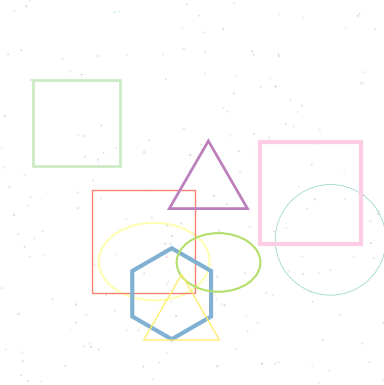[{"shape": "circle", "thickness": 0.5, "radius": 0.72, "center": [0.859, 0.377]}, {"shape": "oval", "thickness": 1.5, "radius": 0.72, "center": [0.401, 0.321]}, {"shape": "square", "thickness": 1, "radius": 0.67, "center": [0.372, 0.374]}, {"shape": "hexagon", "thickness": 3, "radius": 0.59, "center": [0.446, 0.237]}, {"shape": "oval", "thickness": 1.5, "radius": 0.54, "center": [0.568, 0.318]}, {"shape": "square", "thickness": 3, "radius": 0.66, "center": [0.806, 0.499]}, {"shape": "triangle", "thickness": 2, "radius": 0.59, "center": [0.541, 0.517]}, {"shape": "square", "thickness": 2, "radius": 0.56, "center": [0.199, 0.68]}, {"shape": "triangle", "thickness": 1, "radius": 0.57, "center": [0.472, 0.173]}]